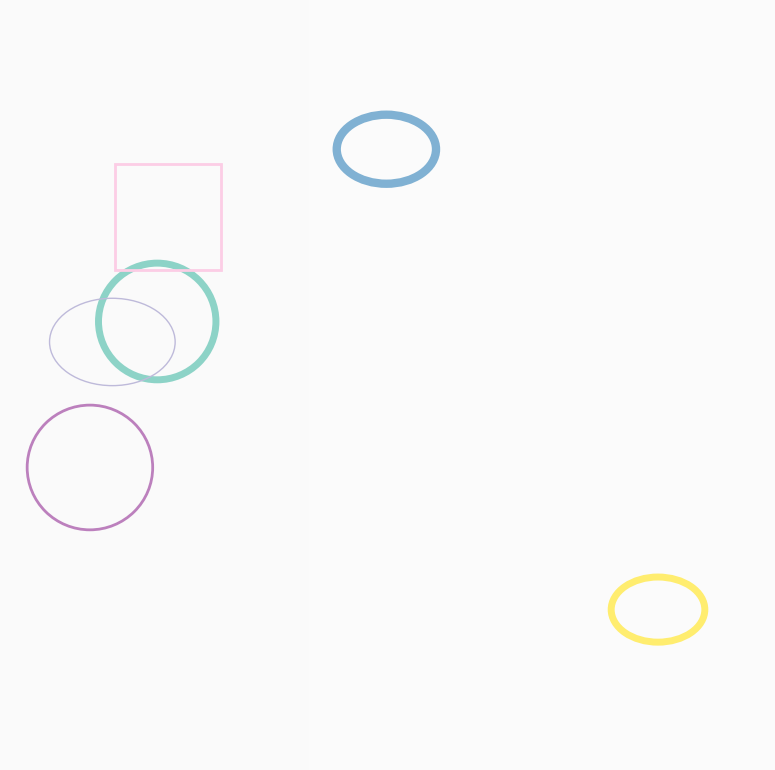[{"shape": "circle", "thickness": 2.5, "radius": 0.38, "center": [0.203, 0.583]}, {"shape": "oval", "thickness": 0.5, "radius": 0.41, "center": [0.145, 0.556]}, {"shape": "oval", "thickness": 3, "radius": 0.32, "center": [0.499, 0.806]}, {"shape": "square", "thickness": 1, "radius": 0.34, "center": [0.217, 0.718]}, {"shape": "circle", "thickness": 1, "radius": 0.4, "center": [0.116, 0.393]}, {"shape": "oval", "thickness": 2.5, "radius": 0.3, "center": [0.849, 0.208]}]